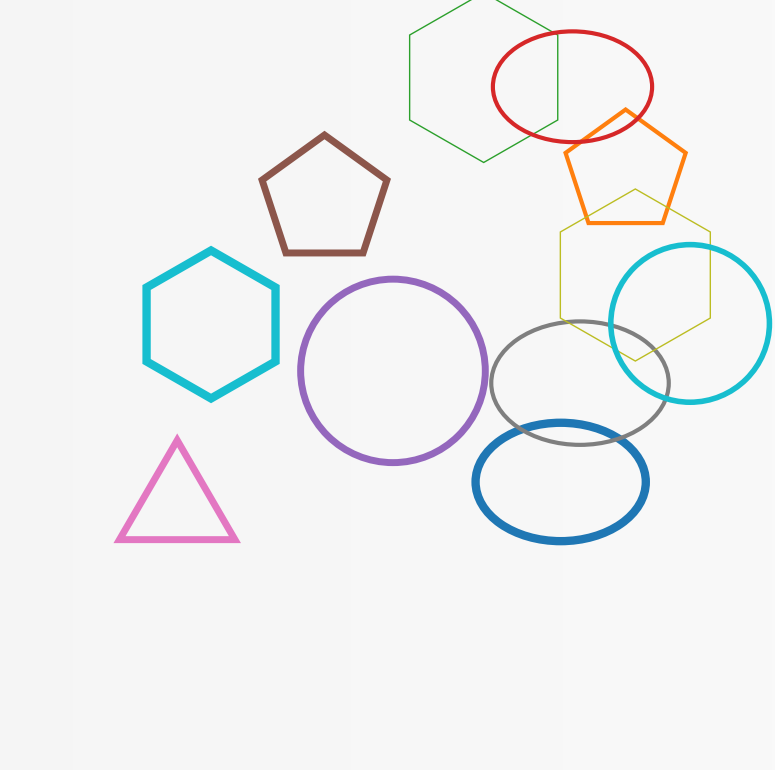[{"shape": "oval", "thickness": 3, "radius": 0.55, "center": [0.723, 0.374]}, {"shape": "pentagon", "thickness": 1.5, "radius": 0.41, "center": [0.807, 0.776]}, {"shape": "hexagon", "thickness": 0.5, "radius": 0.55, "center": [0.624, 0.899]}, {"shape": "oval", "thickness": 1.5, "radius": 0.51, "center": [0.739, 0.887]}, {"shape": "circle", "thickness": 2.5, "radius": 0.6, "center": [0.507, 0.518]}, {"shape": "pentagon", "thickness": 2.5, "radius": 0.42, "center": [0.419, 0.74]}, {"shape": "triangle", "thickness": 2.5, "radius": 0.43, "center": [0.229, 0.342]}, {"shape": "oval", "thickness": 1.5, "radius": 0.57, "center": [0.748, 0.502]}, {"shape": "hexagon", "thickness": 0.5, "radius": 0.56, "center": [0.82, 0.643]}, {"shape": "hexagon", "thickness": 3, "radius": 0.48, "center": [0.272, 0.579]}, {"shape": "circle", "thickness": 2, "radius": 0.51, "center": [0.89, 0.58]}]